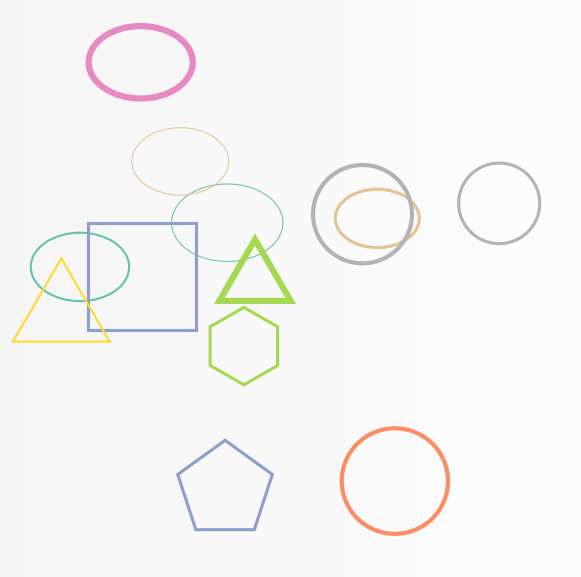[{"shape": "oval", "thickness": 0.5, "radius": 0.48, "center": [0.391, 0.613]}, {"shape": "oval", "thickness": 1, "radius": 0.42, "center": [0.138, 0.537]}, {"shape": "circle", "thickness": 2, "radius": 0.46, "center": [0.679, 0.166]}, {"shape": "square", "thickness": 1.5, "radius": 0.47, "center": [0.244, 0.52]}, {"shape": "pentagon", "thickness": 1.5, "radius": 0.43, "center": [0.387, 0.151]}, {"shape": "oval", "thickness": 3, "radius": 0.45, "center": [0.242, 0.891]}, {"shape": "hexagon", "thickness": 1.5, "radius": 0.34, "center": [0.42, 0.4]}, {"shape": "triangle", "thickness": 3, "radius": 0.35, "center": [0.439, 0.514]}, {"shape": "triangle", "thickness": 1, "radius": 0.48, "center": [0.105, 0.456]}, {"shape": "oval", "thickness": 1.5, "radius": 0.36, "center": [0.649, 0.621]}, {"shape": "oval", "thickness": 0.5, "radius": 0.42, "center": [0.31, 0.72]}, {"shape": "circle", "thickness": 1.5, "radius": 0.35, "center": [0.859, 0.647]}, {"shape": "circle", "thickness": 2, "radius": 0.43, "center": [0.624, 0.628]}]